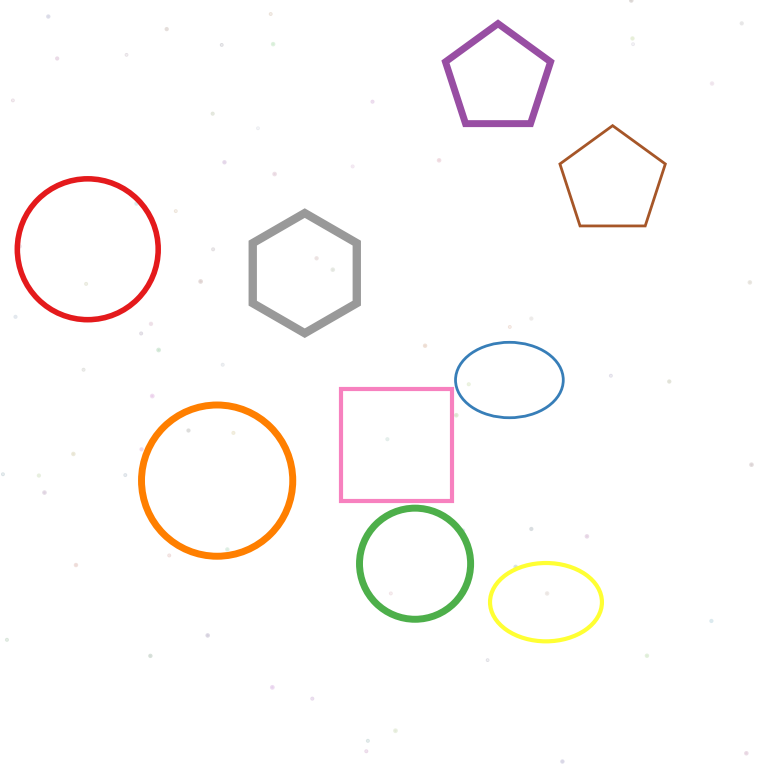[{"shape": "circle", "thickness": 2, "radius": 0.46, "center": [0.114, 0.676]}, {"shape": "oval", "thickness": 1, "radius": 0.35, "center": [0.662, 0.506]}, {"shape": "circle", "thickness": 2.5, "radius": 0.36, "center": [0.539, 0.268]}, {"shape": "pentagon", "thickness": 2.5, "radius": 0.36, "center": [0.647, 0.898]}, {"shape": "circle", "thickness": 2.5, "radius": 0.49, "center": [0.282, 0.376]}, {"shape": "oval", "thickness": 1.5, "radius": 0.36, "center": [0.709, 0.218]}, {"shape": "pentagon", "thickness": 1, "radius": 0.36, "center": [0.796, 0.765]}, {"shape": "square", "thickness": 1.5, "radius": 0.36, "center": [0.515, 0.422]}, {"shape": "hexagon", "thickness": 3, "radius": 0.39, "center": [0.396, 0.645]}]